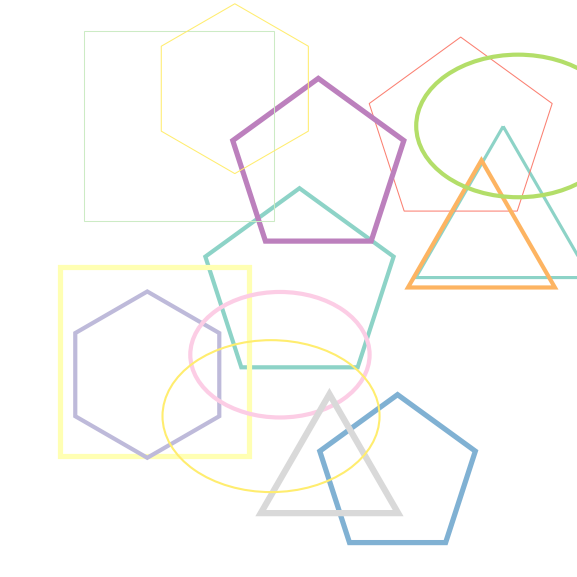[{"shape": "pentagon", "thickness": 2, "radius": 0.86, "center": [0.519, 0.502]}, {"shape": "triangle", "thickness": 1.5, "radius": 0.87, "center": [0.871, 0.606]}, {"shape": "square", "thickness": 2.5, "radius": 0.82, "center": [0.267, 0.373]}, {"shape": "hexagon", "thickness": 2, "radius": 0.72, "center": [0.255, 0.35]}, {"shape": "pentagon", "thickness": 0.5, "radius": 0.83, "center": [0.798, 0.768]}, {"shape": "pentagon", "thickness": 2.5, "radius": 0.71, "center": [0.688, 0.174]}, {"shape": "triangle", "thickness": 2, "radius": 0.73, "center": [0.834, 0.575]}, {"shape": "oval", "thickness": 2, "radius": 0.88, "center": [0.897, 0.781]}, {"shape": "oval", "thickness": 2, "radius": 0.78, "center": [0.485, 0.385]}, {"shape": "triangle", "thickness": 3, "radius": 0.69, "center": [0.57, 0.179]}, {"shape": "pentagon", "thickness": 2.5, "radius": 0.78, "center": [0.551, 0.708]}, {"shape": "square", "thickness": 0.5, "radius": 0.82, "center": [0.31, 0.781]}, {"shape": "oval", "thickness": 1, "radius": 0.94, "center": [0.469, 0.279]}, {"shape": "hexagon", "thickness": 0.5, "radius": 0.74, "center": [0.407, 0.846]}]